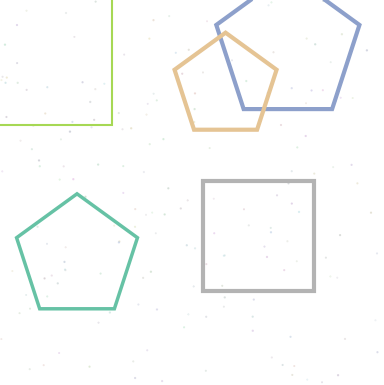[{"shape": "pentagon", "thickness": 2.5, "radius": 0.83, "center": [0.2, 0.332]}, {"shape": "pentagon", "thickness": 3, "radius": 0.98, "center": [0.748, 0.875]}, {"shape": "square", "thickness": 1.5, "radius": 0.88, "center": [0.117, 0.851]}, {"shape": "pentagon", "thickness": 3, "radius": 0.7, "center": [0.586, 0.776]}, {"shape": "square", "thickness": 3, "radius": 0.72, "center": [0.672, 0.386]}]